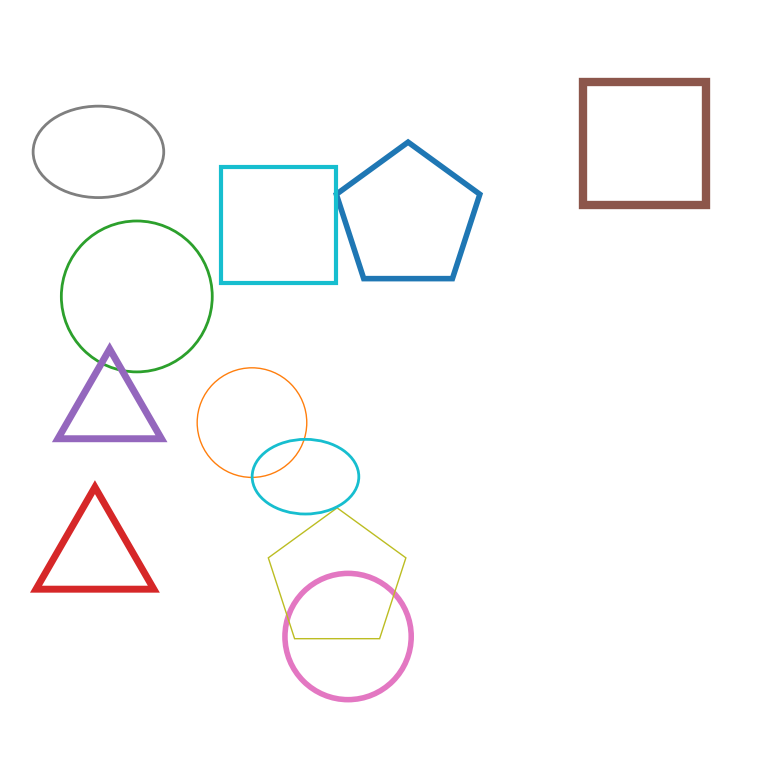[{"shape": "pentagon", "thickness": 2, "radius": 0.49, "center": [0.53, 0.717]}, {"shape": "circle", "thickness": 0.5, "radius": 0.36, "center": [0.327, 0.451]}, {"shape": "circle", "thickness": 1, "radius": 0.49, "center": [0.178, 0.615]}, {"shape": "triangle", "thickness": 2.5, "radius": 0.44, "center": [0.123, 0.279]}, {"shape": "triangle", "thickness": 2.5, "radius": 0.39, "center": [0.142, 0.469]}, {"shape": "square", "thickness": 3, "radius": 0.4, "center": [0.837, 0.813]}, {"shape": "circle", "thickness": 2, "radius": 0.41, "center": [0.452, 0.173]}, {"shape": "oval", "thickness": 1, "radius": 0.42, "center": [0.128, 0.803]}, {"shape": "pentagon", "thickness": 0.5, "radius": 0.47, "center": [0.438, 0.247]}, {"shape": "square", "thickness": 1.5, "radius": 0.37, "center": [0.362, 0.708]}, {"shape": "oval", "thickness": 1, "radius": 0.35, "center": [0.397, 0.381]}]